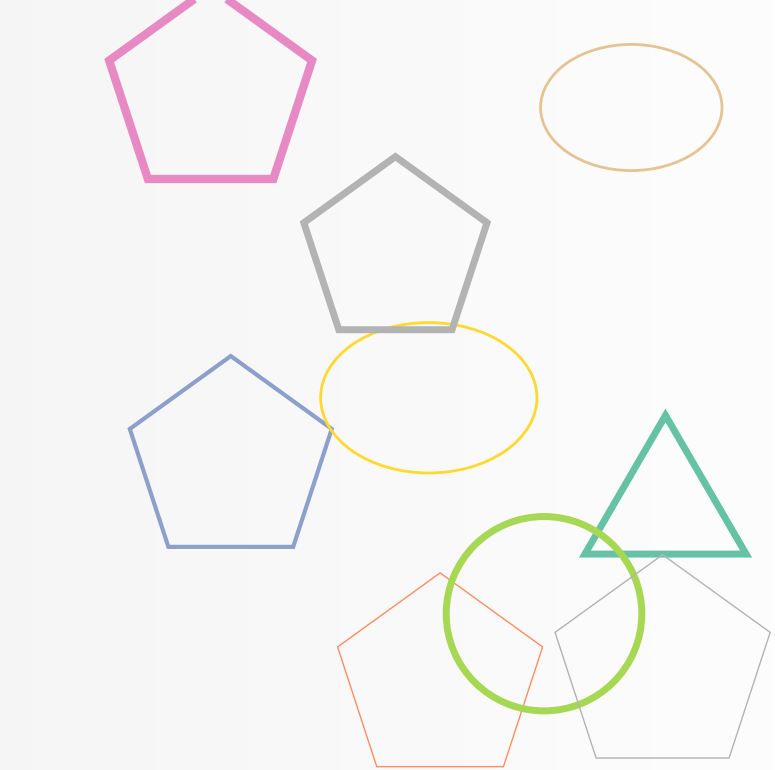[{"shape": "triangle", "thickness": 2.5, "radius": 0.6, "center": [0.859, 0.34]}, {"shape": "pentagon", "thickness": 0.5, "radius": 0.7, "center": [0.568, 0.117]}, {"shape": "pentagon", "thickness": 1.5, "radius": 0.68, "center": [0.298, 0.401]}, {"shape": "pentagon", "thickness": 3, "radius": 0.69, "center": [0.272, 0.879]}, {"shape": "circle", "thickness": 2.5, "radius": 0.63, "center": [0.702, 0.203]}, {"shape": "oval", "thickness": 1, "radius": 0.7, "center": [0.553, 0.483]}, {"shape": "oval", "thickness": 1, "radius": 0.59, "center": [0.815, 0.86]}, {"shape": "pentagon", "thickness": 0.5, "radius": 0.73, "center": [0.855, 0.134]}, {"shape": "pentagon", "thickness": 2.5, "radius": 0.62, "center": [0.51, 0.672]}]